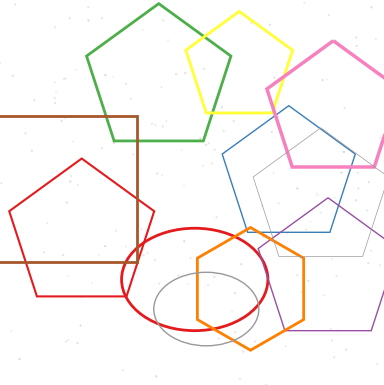[{"shape": "oval", "thickness": 2, "radius": 0.95, "center": [0.506, 0.274]}, {"shape": "pentagon", "thickness": 1.5, "radius": 0.99, "center": [0.212, 0.39]}, {"shape": "pentagon", "thickness": 1, "radius": 0.91, "center": [0.75, 0.544]}, {"shape": "pentagon", "thickness": 2, "radius": 0.99, "center": [0.412, 0.793]}, {"shape": "pentagon", "thickness": 1, "radius": 0.95, "center": [0.852, 0.295]}, {"shape": "hexagon", "thickness": 2, "radius": 0.8, "center": [0.651, 0.25]}, {"shape": "pentagon", "thickness": 2, "radius": 0.73, "center": [0.621, 0.825]}, {"shape": "square", "thickness": 2, "radius": 0.95, "center": [0.165, 0.508]}, {"shape": "pentagon", "thickness": 2.5, "radius": 0.91, "center": [0.866, 0.713]}, {"shape": "oval", "thickness": 1, "radius": 0.68, "center": [0.536, 0.197]}, {"shape": "pentagon", "thickness": 0.5, "radius": 0.92, "center": [0.833, 0.483]}]